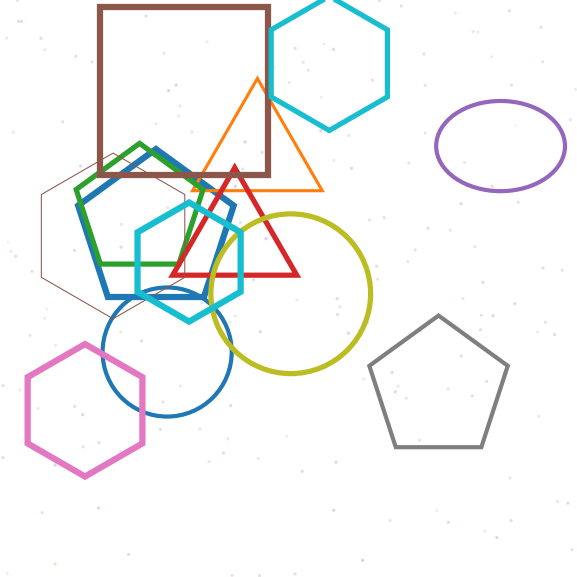[{"shape": "circle", "thickness": 2, "radius": 0.56, "center": [0.289, 0.39]}, {"shape": "pentagon", "thickness": 3, "radius": 0.71, "center": [0.27, 0.599]}, {"shape": "triangle", "thickness": 1.5, "radius": 0.65, "center": [0.446, 0.734]}, {"shape": "pentagon", "thickness": 2.5, "radius": 0.58, "center": [0.242, 0.635]}, {"shape": "triangle", "thickness": 2.5, "radius": 0.62, "center": [0.406, 0.585]}, {"shape": "oval", "thickness": 2, "radius": 0.56, "center": [0.867, 0.746]}, {"shape": "hexagon", "thickness": 0.5, "radius": 0.72, "center": [0.196, 0.591]}, {"shape": "square", "thickness": 3, "radius": 0.73, "center": [0.319, 0.842]}, {"shape": "hexagon", "thickness": 3, "radius": 0.57, "center": [0.147, 0.289]}, {"shape": "pentagon", "thickness": 2, "radius": 0.63, "center": [0.759, 0.327]}, {"shape": "circle", "thickness": 2.5, "radius": 0.69, "center": [0.503, 0.49]}, {"shape": "hexagon", "thickness": 2.5, "radius": 0.58, "center": [0.57, 0.889]}, {"shape": "hexagon", "thickness": 3, "radius": 0.52, "center": [0.327, 0.545]}]